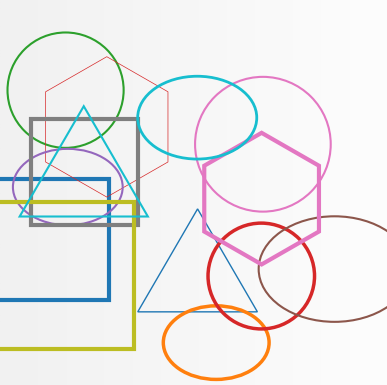[{"shape": "square", "thickness": 3, "radius": 0.79, "center": [0.124, 0.379]}, {"shape": "triangle", "thickness": 1, "radius": 0.89, "center": [0.51, 0.279]}, {"shape": "oval", "thickness": 2.5, "radius": 0.68, "center": [0.558, 0.11]}, {"shape": "circle", "thickness": 1.5, "radius": 0.75, "center": [0.169, 0.766]}, {"shape": "hexagon", "thickness": 0.5, "radius": 0.91, "center": [0.276, 0.67]}, {"shape": "circle", "thickness": 2.5, "radius": 0.69, "center": [0.674, 0.283]}, {"shape": "oval", "thickness": 1.5, "radius": 0.71, "center": [0.175, 0.514]}, {"shape": "oval", "thickness": 1.5, "radius": 0.98, "center": [0.863, 0.301]}, {"shape": "circle", "thickness": 1.5, "radius": 0.88, "center": [0.678, 0.625]}, {"shape": "hexagon", "thickness": 3, "radius": 0.85, "center": [0.675, 0.484]}, {"shape": "square", "thickness": 3, "radius": 0.69, "center": [0.218, 0.554]}, {"shape": "square", "thickness": 3, "radius": 0.95, "center": [0.156, 0.284]}, {"shape": "triangle", "thickness": 1.5, "radius": 0.96, "center": [0.216, 0.533]}, {"shape": "oval", "thickness": 2, "radius": 0.77, "center": [0.509, 0.694]}]